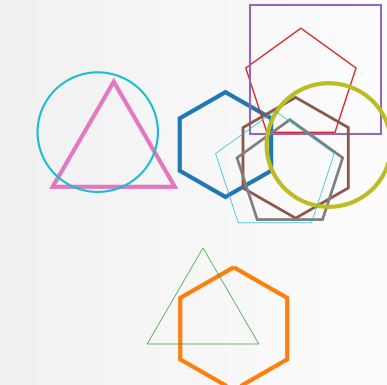[{"shape": "hexagon", "thickness": 3, "radius": 0.68, "center": [0.582, 0.625]}, {"shape": "hexagon", "thickness": 3, "radius": 0.8, "center": [0.603, 0.146]}, {"shape": "triangle", "thickness": 0.5, "radius": 0.83, "center": [0.524, 0.19]}, {"shape": "pentagon", "thickness": 1, "radius": 0.75, "center": [0.777, 0.777]}, {"shape": "square", "thickness": 1.5, "radius": 0.84, "center": [0.813, 0.819]}, {"shape": "hexagon", "thickness": 2, "radius": 0.78, "center": [0.763, 0.59]}, {"shape": "triangle", "thickness": 3, "radius": 0.91, "center": [0.293, 0.606]}, {"shape": "pentagon", "thickness": 2, "radius": 0.72, "center": [0.748, 0.546]}, {"shape": "circle", "thickness": 3, "radius": 0.8, "center": [0.849, 0.623]}, {"shape": "pentagon", "thickness": 0.5, "radius": 0.8, "center": [0.709, 0.551]}, {"shape": "circle", "thickness": 1.5, "radius": 0.78, "center": [0.252, 0.657]}]